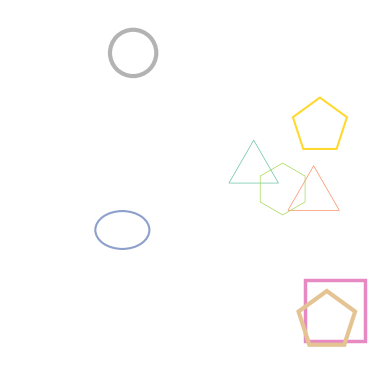[{"shape": "triangle", "thickness": 0.5, "radius": 0.37, "center": [0.659, 0.562]}, {"shape": "triangle", "thickness": 0.5, "radius": 0.39, "center": [0.815, 0.492]}, {"shape": "oval", "thickness": 1.5, "radius": 0.35, "center": [0.318, 0.403]}, {"shape": "square", "thickness": 2.5, "radius": 0.39, "center": [0.871, 0.193]}, {"shape": "hexagon", "thickness": 0.5, "radius": 0.34, "center": [0.734, 0.509]}, {"shape": "pentagon", "thickness": 1.5, "radius": 0.37, "center": [0.831, 0.673]}, {"shape": "pentagon", "thickness": 3, "radius": 0.39, "center": [0.849, 0.167]}, {"shape": "circle", "thickness": 3, "radius": 0.3, "center": [0.346, 0.863]}]